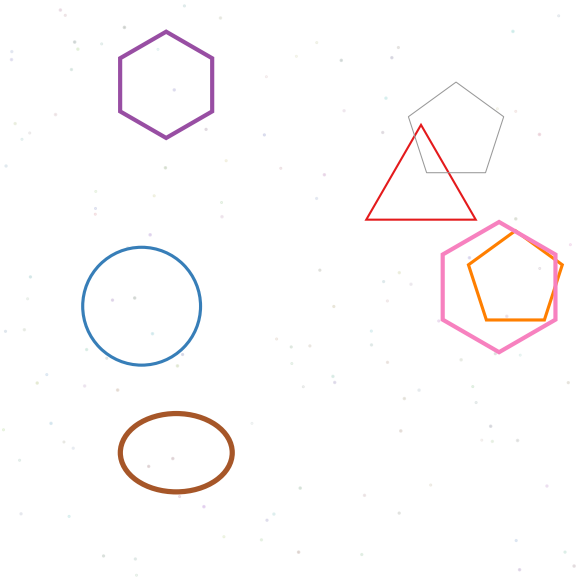[{"shape": "triangle", "thickness": 1, "radius": 0.55, "center": [0.729, 0.673]}, {"shape": "circle", "thickness": 1.5, "radius": 0.51, "center": [0.245, 0.469]}, {"shape": "hexagon", "thickness": 2, "radius": 0.46, "center": [0.288, 0.852]}, {"shape": "pentagon", "thickness": 1.5, "radius": 0.43, "center": [0.892, 0.514]}, {"shape": "oval", "thickness": 2.5, "radius": 0.48, "center": [0.305, 0.215]}, {"shape": "hexagon", "thickness": 2, "radius": 0.56, "center": [0.864, 0.502]}, {"shape": "pentagon", "thickness": 0.5, "radius": 0.43, "center": [0.79, 0.77]}]